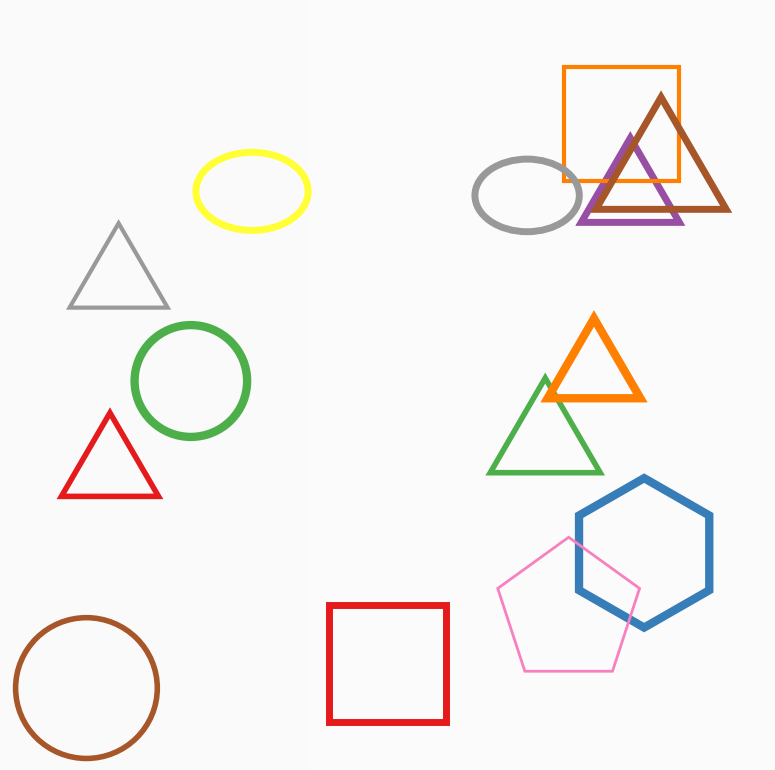[{"shape": "square", "thickness": 2.5, "radius": 0.38, "center": [0.5, 0.138]}, {"shape": "triangle", "thickness": 2, "radius": 0.36, "center": [0.142, 0.392]}, {"shape": "hexagon", "thickness": 3, "radius": 0.49, "center": [0.831, 0.282]}, {"shape": "triangle", "thickness": 2, "radius": 0.41, "center": [0.704, 0.427]}, {"shape": "circle", "thickness": 3, "radius": 0.36, "center": [0.246, 0.505]}, {"shape": "triangle", "thickness": 2.5, "radius": 0.37, "center": [0.813, 0.748]}, {"shape": "square", "thickness": 1.5, "radius": 0.37, "center": [0.802, 0.839]}, {"shape": "triangle", "thickness": 3, "radius": 0.35, "center": [0.766, 0.517]}, {"shape": "oval", "thickness": 2.5, "radius": 0.36, "center": [0.325, 0.752]}, {"shape": "circle", "thickness": 2, "radius": 0.46, "center": [0.112, 0.106]}, {"shape": "triangle", "thickness": 2.5, "radius": 0.49, "center": [0.853, 0.777]}, {"shape": "pentagon", "thickness": 1, "radius": 0.48, "center": [0.734, 0.206]}, {"shape": "oval", "thickness": 2.5, "radius": 0.34, "center": [0.68, 0.746]}, {"shape": "triangle", "thickness": 1.5, "radius": 0.37, "center": [0.153, 0.637]}]